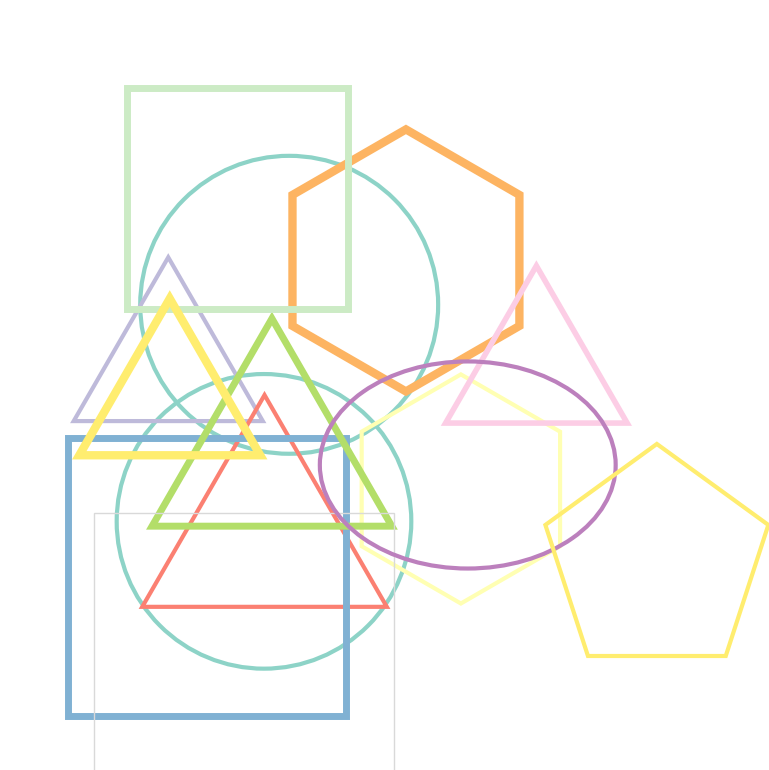[{"shape": "circle", "thickness": 1.5, "radius": 0.97, "center": [0.376, 0.604]}, {"shape": "circle", "thickness": 1.5, "radius": 0.96, "center": [0.343, 0.323]}, {"shape": "hexagon", "thickness": 1.5, "radius": 0.74, "center": [0.599, 0.365]}, {"shape": "triangle", "thickness": 1.5, "radius": 0.71, "center": [0.219, 0.524]}, {"shape": "triangle", "thickness": 1.5, "radius": 0.92, "center": [0.344, 0.304]}, {"shape": "square", "thickness": 2.5, "radius": 0.9, "center": [0.269, 0.25]}, {"shape": "hexagon", "thickness": 3, "radius": 0.85, "center": [0.527, 0.662]}, {"shape": "triangle", "thickness": 2.5, "radius": 0.9, "center": [0.353, 0.407]}, {"shape": "triangle", "thickness": 2, "radius": 0.68, "center": [0.697, 0.519]}, {"shape": "square", "thickness": 0.5, "radius": 0.97, "center": [0.317, 0.14]}, {"shape": "oval", "thickness": 1.5, "radius": 0.96, "center": [0.607, 0.396]}, {"shape": "square", "thickness": 2.5, "radius": 0.72, "center": [0.308, 0.742]}, {"shape": "triangle", "thickness": 3, "radius": 0.68, "center": [0.22, 0.477]}, {"shape": "pentagon", "thickness": 1.5, "radius": 0.76, "center": [0.853, 0.271]}]